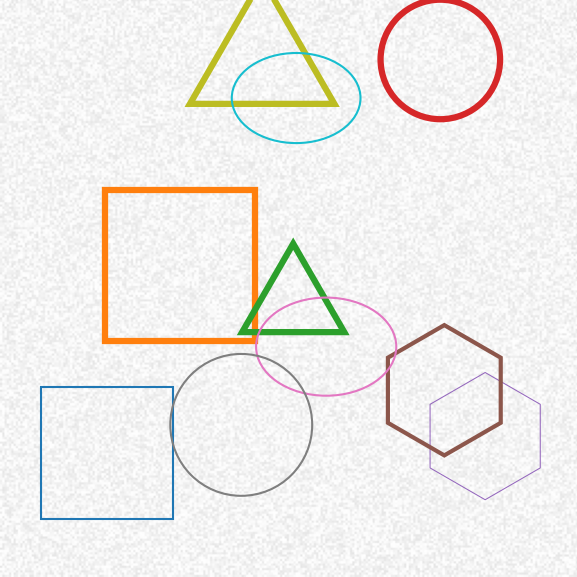[{"shape": "square", "thickness": 1, "radius": 0.57, "center": [0.185, 0.215]}, {"shape": "square", "thickness": 3, "radius": 0.65, "center": [0.312, 0.539]}, {"shape": "triangle", "thickness": 3, "radius": 0.51, "center": [0.508, 0.475]}, {"shape": "circle", "thickness": 3, "radius": 0.52, "center": [0.762, 0.896]}, {"shape": "hexagon", "thickness": 0.5, "radius": 0.55, "center": [0.84, 0.244]}, {"shape": "hexagon", "thickness": 2, "radius": 0.56, "center": [0.769, 0.323]}, {"shape": "oval", "thickness": 1, "radius": 0.61, "center": [0.565, 0.399]}, {"shape": "circle", "thickness": 1, "radius": 0.61, "center": [0.418, 0.263]}, {"shape": "triangle", "thickness": 3, "radius": 0.72, "center": [0.454, 0.891]}, {"shape": "oval", "thickness": 1, "radius": 0.56, "center": [0.513, 0.829]}]